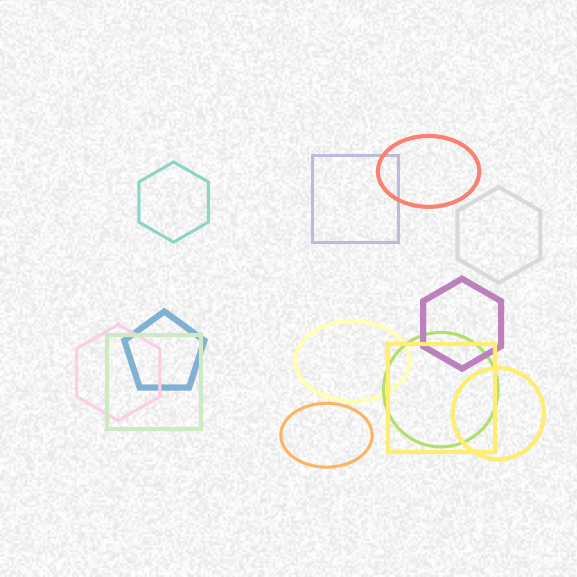[{"shape": "hexagon", "thickness": 1.5, "radius": 0.35, "center": [0.301, 0.649]}, {"shape": "oval", "thickness": 2, "radius": 0.49, "center": [0.61, 0.374]}, {"shape": "square", "thickness": 1.5, "radius": 0.37, "center": [0.615, 0.655]}, {"shape": "oval", "thickness": 2, "radius": 0.44, "center": [0.742, 0.702]}, {"shape": "pentagon", "thickness": 3, "radius": 0.36, "center": [0.285, 0.387]}, {"shape": "oval", "thickness": 1.5, "radius": 0.4, "center": [0.565, 0.246]}, {"shape": "circle", "thickness": 1.5, "radius": 0.5, "center": [0.763, 0.324]}, {"shape": "hexagon", "thickness": 1.5, "radius": 0.42, "center": [0.205, 0.354]}, {"shape": "hexagon", "thickness": 2, "radius": 0.41, "center": [0.864, 0.592]}, {"shape": "hexagon", "thickness": 3, "radius": 0.39, "center": [0.8, 0.439]}, {"shape": "square", "thickness": 2, "radius": 0.41, "center": [0.267, 0.338]}, {"shape": "square", "thickness": 2, "radius": 0.47, "center": [0.765, 0.31]}, {"shape": "circle", "thickness": 2, "radius": 0.39, "center": [0.863, 0.283]}]